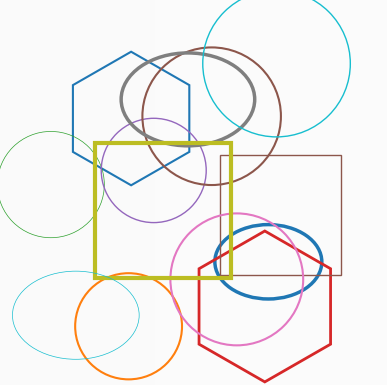[{"shape": "hexagon", "thickness": 1.5, "radius": 0.87, "center": [0.338, 0.692]}, {"shape": "oval", "thickness": 2.5, "radius": 0.69, "center": [0.692, 0.32]}, {"shape": "circle", "thickness": 1.5, "radius": 0.69, "center": [0.332, 0.153]}, {"shape": "circle", "thickness": 0.5, "radius": 0.69, "center": [0.131, 0.521]}, {"shape": "hexagon", "thickness": 2, "radius": 0.98, "center": [0.683, 0.204]}, {"shape": "circle", "thickness": 1, "radius": 0.68, "center": [0.397, 0.557]}, {"shape": "circle", "thickness": 1.5, "radius": 0.89, "center": [0.546, 0.698]}, {"shape": "square", "thickness": 1, "radius": 0.78, "center": [0.723, 0.442]}, {"shape": "circle", "thickness": 1.5, "radius": 0.86, "center": [0.611, 0.274]}, {"shape": "oval", "thickness": 2.5, "radius": 0.86, "center": [0.485, 0.742]}, {"shape": "square", "thickness": 3, "radius": 0.88, "center": [0.42, 0.453]}, {"shape": "circle", "thickness": 1, "radius": 0.95, "center": [0.714, 0.835]}, {"shape": "oval", "thickness": 0.5, "radius": 0.82, "center": [0.196, 0.181]}]